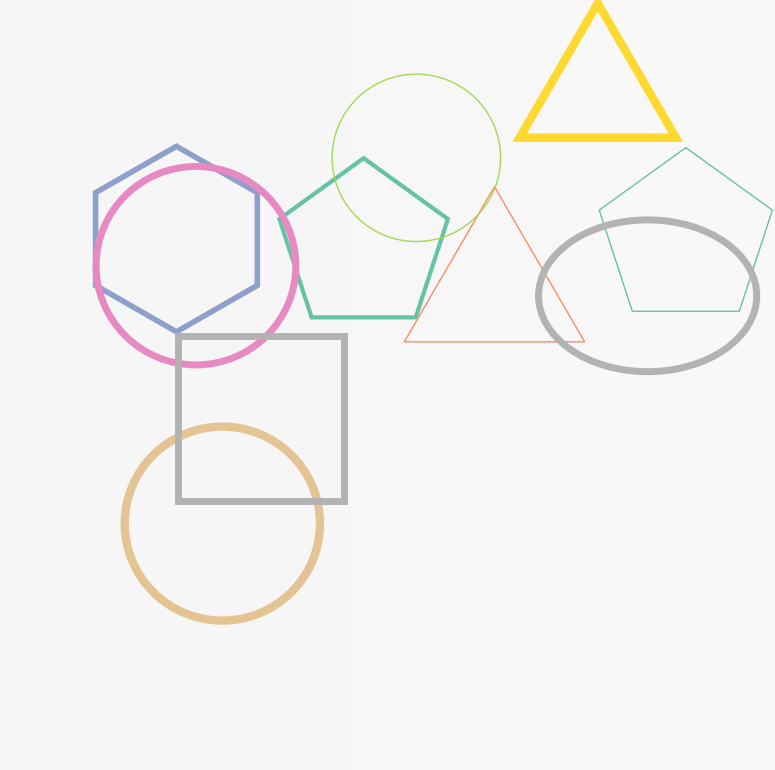[{"shape": "pentagon", "thickness": 1.5, "radius": 0.57, "center": [0.469, 0.68]}, {"shape": "pentagon", "thickness": 0.5, "radius": 0.59, "center": [0.885, 0.691]}, {"shape": "triangle", "thickness": 0.5, "radius": 0.67, "center": [0.638, 0.623]}, {"shape": "hexagon", "thickness": 2, "radius": 0.6, "center": [0.228, 0.69]}, {"shape": "circle", "thickness": 2.5, "radius": 0.64, "center": [0.253, 0.655]}, {"shape": "circle", "thickness": 0.5, "radius": 0.54, "center": [0.537, 0.795]}, {"shape": "triangle", "thickness": 3, "radius": 0.58, "center": [0.771, 0.879]}, {"shape": "circle", "thickness": 3, "radius": 0.63, "center": [0.287, 0.32]}, {"shape": "square", "thickness": 2.5, "radius": 0.54, "center": [0.337, 0.456]}, {"shape": "oval", "thickness": 2.5, "radius": 0.7, "center": [0.836, 0.616]}]